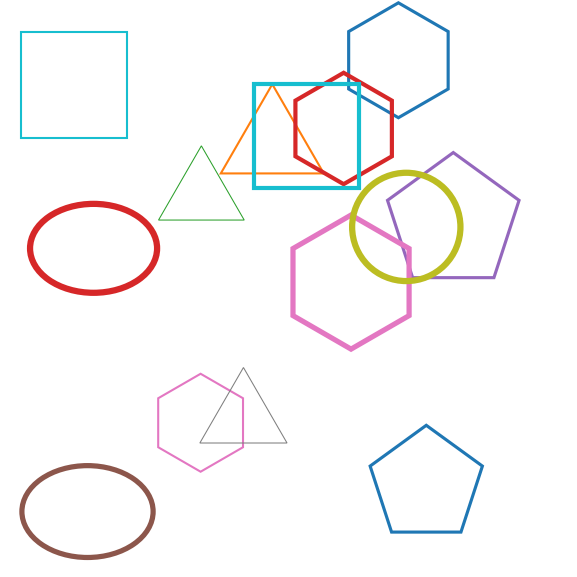[{"shape": "pentagon", "thickness": 1.5, "radius": 0.51, "center": [0.738, 0.16]}, {"shape": "hexagon", "thickness": 1.5, "radius": 0.5, "center": [0.69, 0.895]}, {"shape": "triangle", "thickness": 1, "radius": 0.51, "center": [0.472, 0.75]}, {"shape": "triangle", "thickness": 0.5, "radius": 0.43, "center": [0.349, 0.661]}, {"shape": "hexagon", "thickness": 2, "radius": 0.48, "center": [0.595, 0.777]}, {"shape": "oval", "thickness": 3, "radius": 0.55, "center": [0.162, 0.569]}, {"shape": "pentagon", "thickness": 1.5, "radius": 0.6, "center": [0.785, 0.615]}, {"shape": "oval", "thickness": 2.5, "radius": 0.57, "center": [0.152, 0.113]}, {"shape": "hexagon", "thickness": 2.5, "radius": 0.58, "center": [0.608, 0.511]}, {"shape": "hexagon", "thickness": 1, "radius": 0.42, "center": [0.347, 0.267]}, {"shape": "triangle", "thickness": 0.5, "radius": 0.44, "center": [0.422, 0.276]}, {"shape": "circle", "thickness": 3, "radius": 0.47, "center": [0.704, 0.606]}, {"shape": "square", "thickness": 2, "radius": 0.45, "center": [0.531, 0.764]}, {"shape": "square", "thickness": 1, "radius": 0.46, "center": [0.128, 0.852]}]